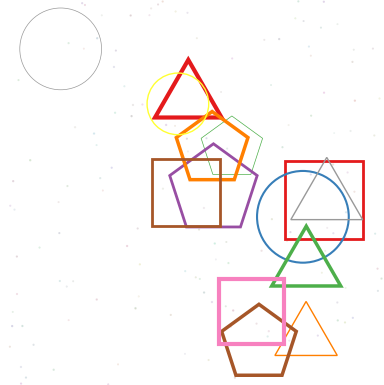[{"shape": "triangle", "thickness": 3, "radius": 0.5, "center": [0.489, 0.745]}, {"shape": "square", "thickness": 2, "radius": 0.51, "center": [0.842, 0.481]}, {"shape": "circle", "thickness": 1.5, "radius": 0.6, "center": [0.787, 0.437]}, {"shape": "pentagon", "thickness": 0.5, "radius": 0.42, "center": [0.602, 0.615]}, {"shape": "triangle", "thickness": 2.5, "radius": 0.52, "center": [0.795, 0.309]}, {"shape": "pentagon", "thickness": 2, "radius": 0.6, "center": [0.554, 0.507]}, {"shape": "pentagon", "thickness": 2.5, "radius": 0.49, "center": [0.551, 0.612]}, {"shape": "triangle", "thickness": 1, "radius": 0.47, "center": [0.795, 0.123]}, {"shape": "circle", "thickness": 1, "radius": 0.4, "center": [0.462, 0.73]}, {"shape": "pentagon", "thickness": 2.5, "radius": 0.51, "center": [0.673, 0.108]}, {"shape": "square", "thickness": 2, "radius": 0.44, "center": [0.482, 0.5]}, {"shape": "square", "thickness": 3, "radius": 0.42, "center": [0.653, 0.191]}, {"shape": "circle", "thickness": 0.5, "radius": 0.53, "center": [0.158, 0.873]}, {"shape": "triangle", "thickness": 1, "radius": 0.54, "center": [0.849, 0.483]}]